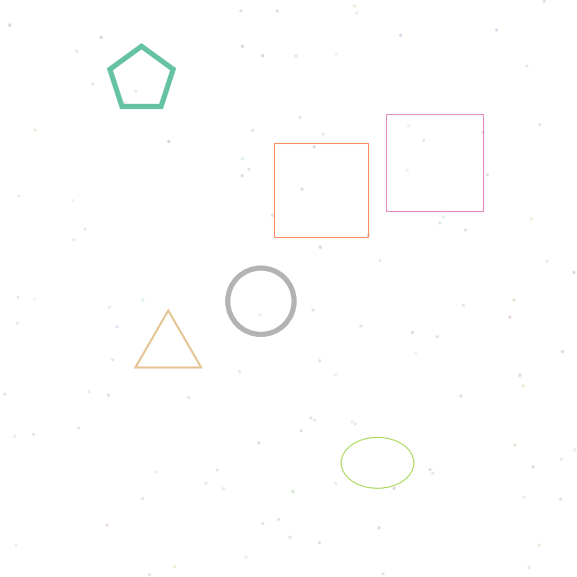[{"shape": "pentagon", "thickness": 2.5, "radius": 0.29, "center": [0.245, 0.861]}, {"shape": "square", "thickness": 0.5, "radius": 0.41, "center": [0.555, 0.67]}, {"shape": "square", "thickness": 0.5, "radius": 0.42, "center": [0.753, 0.718]}, {"shape": "oval", "thickness": 0.5, "radius": 0.31, "center": [0.654, 0.198]}, {"shape": "triangle", "thickness": 1, "radius": 0.33, "center": [0.291, 0.396]}, {"shape": "circle", "thickness": 2.5, "radius": 0.29, "center": [0.452, 0.478]}]